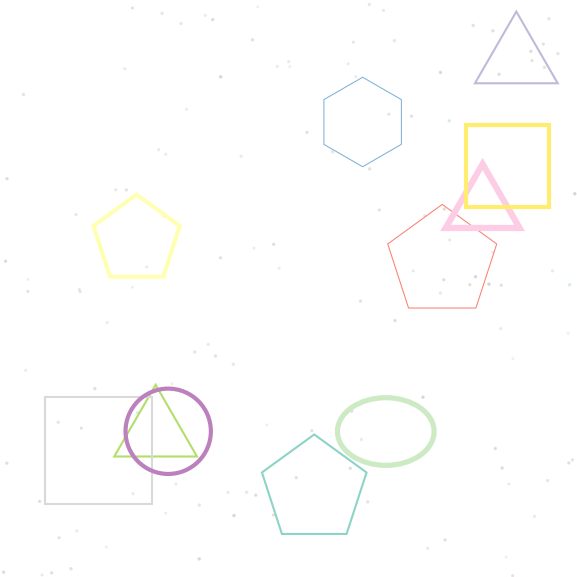[{"shape": "pentagon", "thickness": 1, "radius": 0.48, "center": [0.544, 0.152]}, {"shape": "pentagon", "thickness": 2, "radius": 0.39, "center": [0.237, 0.584]}, {"shape": "triangle", "thickness": 1, "radius": 0.41, "center": [0.894, 0.896]}, {"shape": "pentagon", "thickness": 0.5, "radius": 0.5, "center": [0.766, 0.546]}, {"shape": "hexagon", "thickness": 0.5, "radius": 0.39, "center": [0.628, 0.788]}, {"shape": "triangle", "thickness": 1, "radius": 0.41, "center": [0.269, 0.25]}, {"shape": "triangle", "thickness": 3, "radius": 0.37, "center": [0.836, 0.641]}, {"shape": "square", "thickness": 1, "radius": 0.46, "center": [0.171, 0.219]}, {"shape": "circle", "thickness": 2, "radius": 0.37, "center": [0.291, 0.252]}, {"shape": "oval", "thickness": 2.5, "radius": 0.42, "center": [0.668, 0.252]}, {"shape": "square", "thickness": 2, "radius": 0.36, "center": [0.879, 0.711]}]